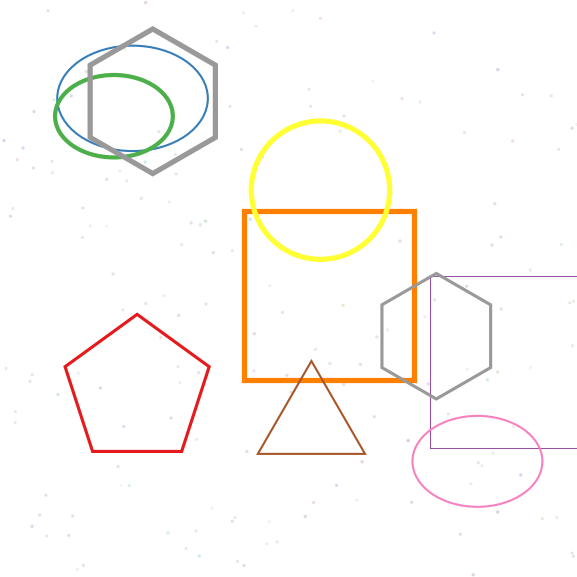[{"shape": "pentagon", "thickness": 1.5, "radius": 0.66, "center": [0.237, 0.324]}, {"shape": "oval", "thickness": 1, "radius": 0.65, "center": [0.23, 0.829]}, {"shape": "oval", "thickness": 2, "radius": 0.51, "center": [0.197, 0.798]}, {"shape": "square", "thickness": 0.5, "radius": 0.74, "center": [0.892, 0.372]}, {"shape": "square", "thickness": 2.5, "radius": 0.73, "center": [0.57, 0.487]}, {"shape": "circle", "thickness": 2.5, "radius": 0.6, "center": [0.555, 0.67]}, {"shape": "triangle", "thickness": 1, "radius": 0.54, "center": [0.539, 0.267]}, {"shape": "oval", "thickness": 1, "radius": 0.56, "center": [0.827, 0.2]}, {"shape": "hexagon", "thickness": 1.5, "radius": 0.54, "center": [0.755, 0.417]}, {"shape": "hexagon", "thickness": 2.5, "radius": 0.63, "center": [0.265, 0.824]}]